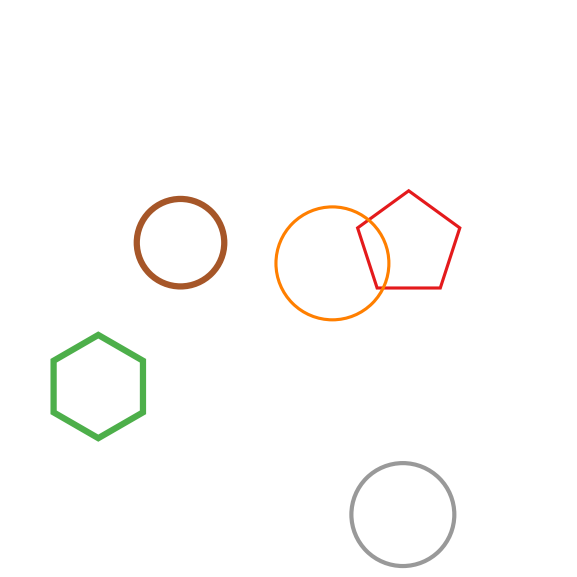[{"shape": "pentagon", "thickness": 1.5, "radius": 0.47, "center": [0.708, 0.576]}, {"shape": "hexagon", "thickness": 3, "radius": 0.45, "center": [0.17, 0.33]}, {"shape": "circle", "thickness": 1.5, "radius": 0.49, "center": [0.576, 0.543]}, {"shape": "circle", "thickness": 3, "radius": 0.38, "center": [0.313, 0.579]}, {"shape": "circle", "thickness": 2, "radius": 0.45, "center": [0.698, 0.108]}]